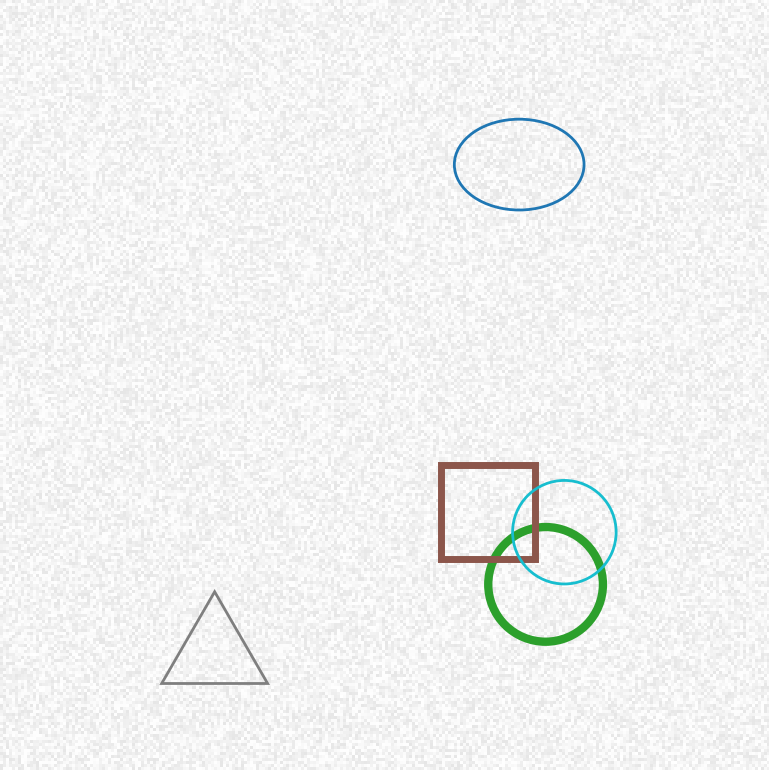[{"shape": "oval", "thickness": 1, "radius": 0.42, "center": [0.674, 0.786]}, {"shape": "circle", "thickness": 3, "radius": 0.37, "center": [0.709, 0.241]}, {"shape": "square", "thickness": 2.5, "radius": 0.3, "center": [0.634, 0.335]}, {"shape": "triangle", "thickness": 1, "radius": 0.4, "center": [0.279, 0.152]}, {"shape": "circle", "thickness": 1, "radius": 0.34, "center": [0.733, 0.309]}]